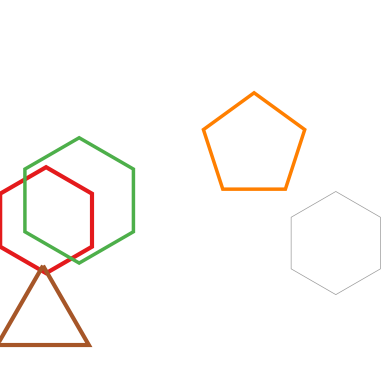[{"shape": "hexagon", "thickness": 3, "radius": 0.69, "center": [0.12, 0.428]}, {"shape": "hexagon", "thickness": 2.5, "radius": 0.81, "center": [0.206, 0.479]}, {"shape": "pentagon", "thickness": 2.5, "radius": 0.69, "center": [0.66, 0.621]}, {"shape": "triangle", "thickness": 3, "radius": 0.69, "center": [0.112, 0.173]}, {"shape": "hexagon", "thickness": 0.5, "radius": 0.67, "center": [0.872, 0.369]}]